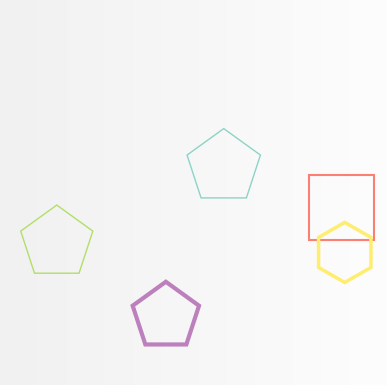[{"shape": "pentagon", "thickness": 1, "radius": 0.5, "center": [0.577, 0.566]}, {"shape": "square", "thickness": 1.5, "radius": 0.42, "center": [0.882, 0.462]}, {"shape": "pentagon", "thickness": 1, "radius": 0.49, "center": [0.147, 0.37]}, {"shape": "pentagon", "thickness": 3, "radius": 0.45, "center": [0.428, 0.178]}, {"shape": "hexagon", "thickness": 2.5, "radius": 0.39, "center": [0.89, 0.344]}]